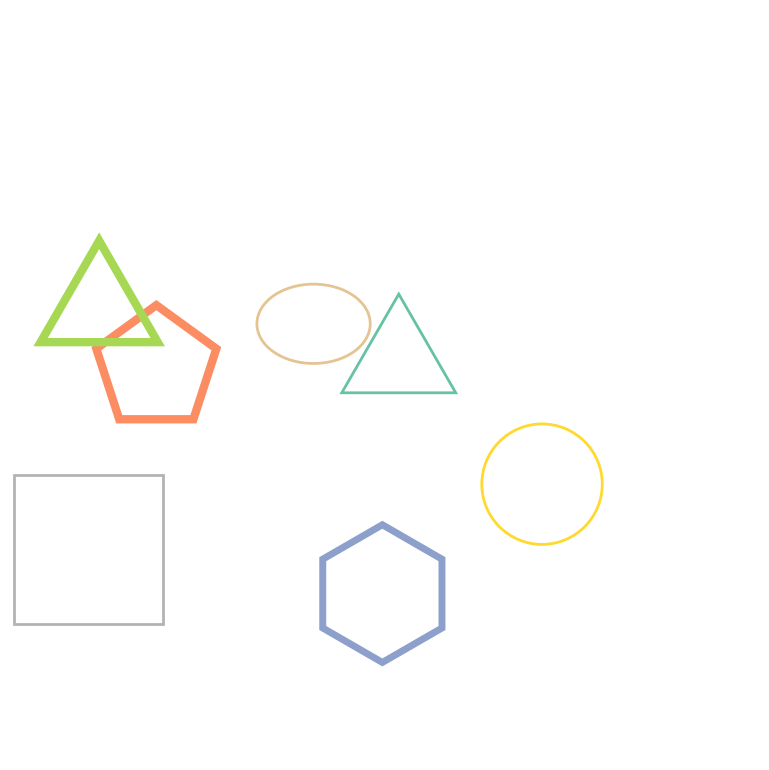[{"shape": "triangle", "thickness": 1, "radius": 0.43, "center": [0.518, 0.533]}, {"shape": "pentagon", "thickness": 3, "radius": 0.41, "center": [0.203, 0.522]}, {"shape": "hexagon", "thickness": 2.5, "radius": 0.45, "center": [0.497, 0.229]}, {"shape": "triangle", "thickness": 3, "radius": 0.44, "center": [0.129, 0.6]}, {"shape": "circle", "thickness": 1, "radius": 0.39, "center": [0.704, 0.371]}, {"shape": "oval", "thickness": 1, "radius": 0.37, "center": [0.407, 0.579]}, {"shape": "square", "thickness": 1, "radius": 0.48, "center": [0.115, 0.286]}]